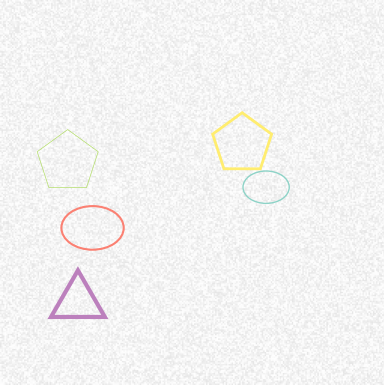[{"shape": "oval", "thickness": 1, "radius": 0.3, "center": [0.691, 0.514]}, {"shape": "oval", "thickness": 1.5, "radius": 0.4, "center": [0.24, 0.408]}, {"shape": "pentagon", "thickness": 0.5, "radius": 0.42, "center": [0.176, 0.58]}, {"shape": "triangle", "thickness": 3, "radius": 0.4, "center": [0.202, 0.217]}, {"shape": "pentagon", "thickness": 2, "radius": 0.4, "center": [0.629, 0.627]}]